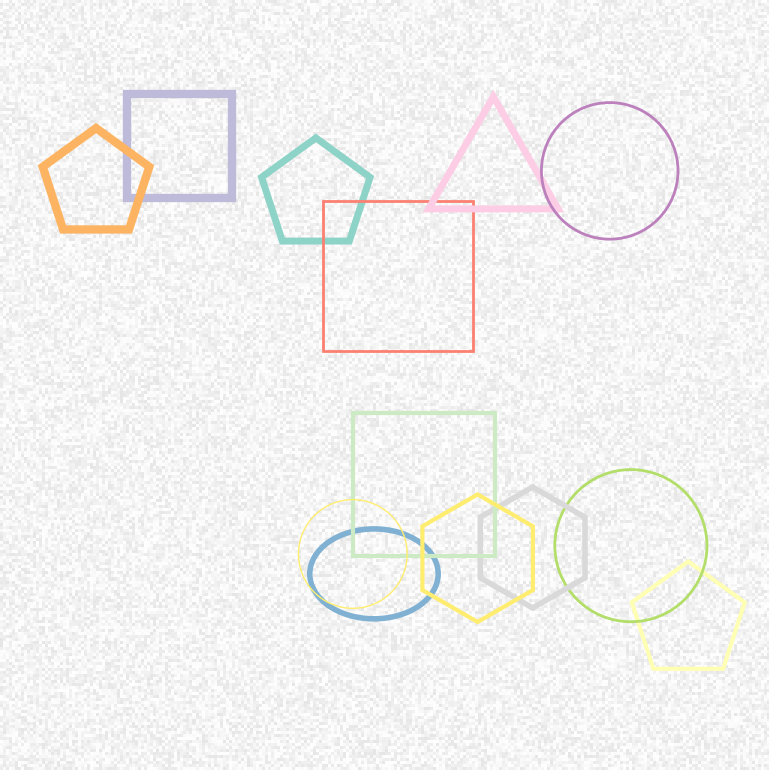[{"shape": "pentagon", "thickness": 2.5, "radius": 0.37, "center": [0.41, 0.747]}, {"shape": "pentagon", "thickness": 1.5, "radius": 0.39, "center": [0.894, 0.194]}, {"shape": "square", "thickness": 3, "radius": 0.34, "center": [0.233, 0.81]}, {"shape": "square", "thickness": 1, "radius": 0.49, "center": [0.517, 0.642]}, {"shape": "oval", "thickness": 2, "radius": 0.42, "center": [0.486, 0.255]}, {"shape": "pentagon", "thickness": 3, "radius": 0.36, "center": [0.125, 0.761]}, {"shape": "circle", "thickness": 1, "radius": 0.49, "center": [0.819, 0.291]}, {"shape": "triangle", "thickness": 2.5, "radius": 0.49, "center": [0.641, 0.777]}, {"shape": "hexagon", "thickness": 2, "radius": 0.39, "center": [0.692, 0.289]}, {"shape": "circle", "thickness": 1, "radius": 0.44, "center": [0.792, 0.778]}, {"shape": "square", "thickness": 1.5, "radius": 0.46, "center": [0.551, 0.371]}, {"shape": "hexagon", "thickness": 1.5, "radius": 0.41, "center": [0.62, 0.275]}, {"shape": "circle", "thickness": 0.5, "radius": 0.35, "center": [0.458, 0.281]}]